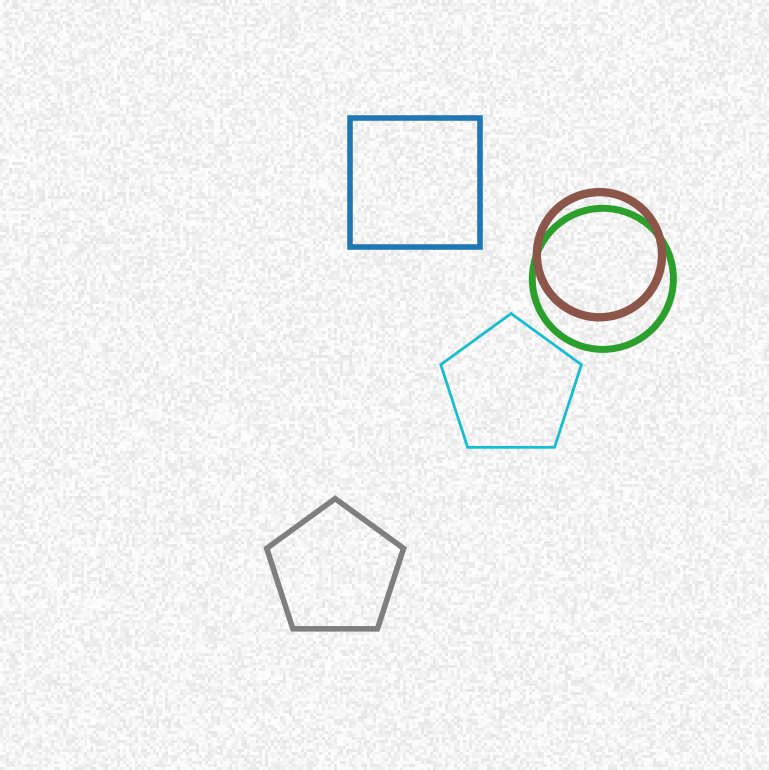[{"shape": "square", "thickness": 2, "radius": 0.42, "center": [0.539, 0.763]}, {"shape": "circle", "thickness": 2.5, "radius": 0.46, "center": [0.783, 0.638]}, {"shape": "circle", "thickness": 3, "radius": 0.41, "center": [0.778, 0.669]}, {"shape": "pentagon", "thickness": 2, "radius": 0.47, "center": [0.435, 0.259]}, {"shape": "pentagon", "thickness": 1, "radius": 0.48, "center": [0.664, 0.497]}]